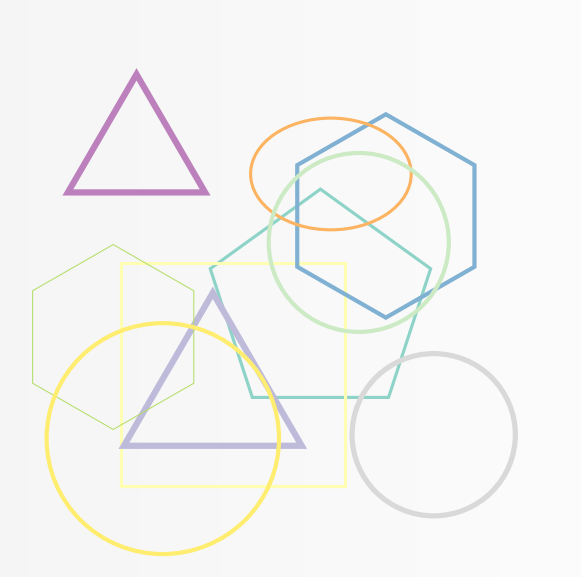[{"shape": "pentagon", "thickness": 1.5, "radius": 1.0, "center": [0.551, 0.472]}, {"shape": "square", "thickness": 1.5, "radius": 0.96, "center": [0.401, 0.351]}, {"shape": "triangle", "thickness": 3, "radius": 0.88, "center": [0.366, 0.316]}, {"shape": "hexagon", "thickness": 2, "radius": 0.88, "center": [0.664, 0.625]}, {"shape": "oval", "thickness": 1.5, "radius": 0.69, "center": [0.569, 0.698]}, {"shape": "hexagon", "thickness": 0.5, "radius": 0.8, "center": [0.195, 0.416]}, {"shape": "circle", "thickness": 2.5, "radius": 0.7, "center": [0.746, 0.246]}, {"shape": "triangle", "thickness": 3, "radius": 0.68, "center": [0.235, 0.734]}, {"shape": "circle", "thickness": 2, "radius": 0.77, "center": [0.617, 0.579]}, {"shape": "circle", "thickness": 2, "radius": 1.0, "center": [0.28, 0.24]}]